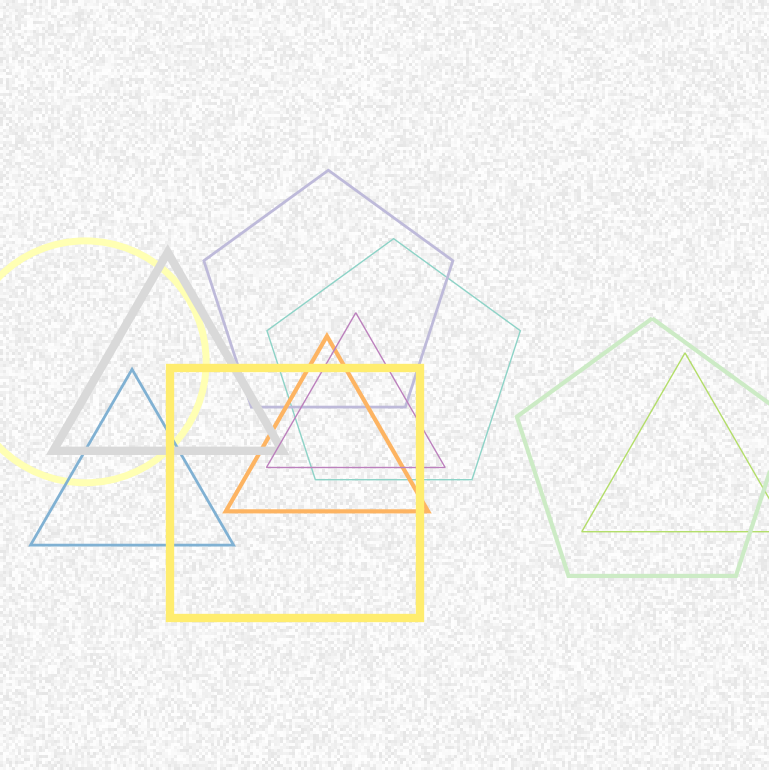[{"shape": "pentagon", "thickness": 0.5, "radius": 0.87, "center": [0.511, 0.517]}, {"shape": "circle", "thickness": 2.5, "radius": 0.79, "center": [0.111, 0.53]}, {"shape": "pentagon", "thickness": 1, "radius": 0.85, "center": [0.426, 0.609]}, {"shape": "triangle", "thickness": 1, "radius": 0.76, "center": [0.171, 0.368]}, {"shape": "triangle", "thickness": 1.5, "radius": 0.76, "center": [0.425, 0.412]}, {"shape": "triangle", "thickness": 0.5, "radius": 0.77, "center": [0.89, 0.387]}, {"shape": "triangle", "thickness": 3, "radius": 0.86, "center": [0.218, 0.5]}, {"shape": "triangle", "thickness": 0.5, "radius": 0.67, "center": [0.462, 0.46]}, {"shape": "pentagon", "thickness": 1.5, "radius": 0.92, "center": [0.847, 0.402]}, {"shape": "square", "thickness": 3, "radius": 0.81, "center": [0.383, 0.36]}]